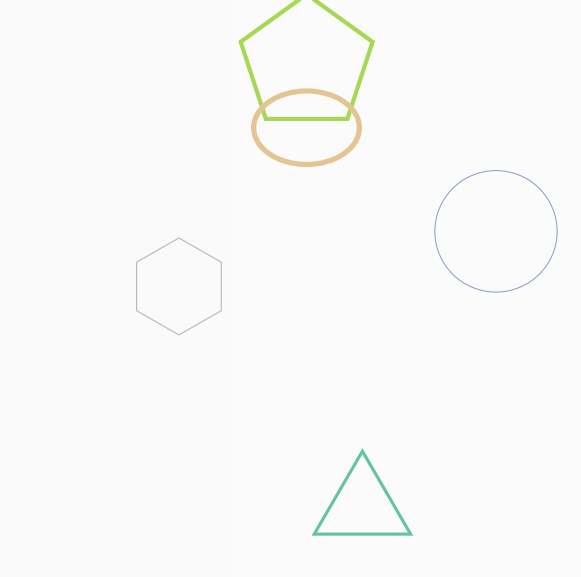[{"shape": "triangle", "thickness": 1.5, "radius": 0.48, "center": [0.624, 0.122]}, {"shape": "circle", "thickness": 0.5, "radius": 0.53, "center": [0.853, 0.599]}, {"shape": "pentagon", "thickness": 2, "radius": 0.6, "center": [0.528, 0.89]}, {"shape": "oval", "thickness": 2.5, "radius": 0.45, "center": [0.527, 0.778]}, {"shape": "hexagon", "thickness": 0.5, "radius": 0.42, "center": [0.308, 0.503]}]